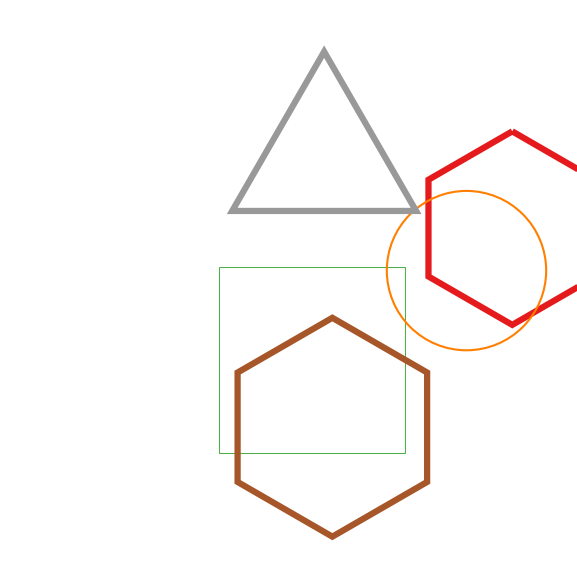[{"shape": "hexagon", "thickness": 3, "radius": 0.84, "center": [0.887, 0.604]}, {"shape": "square", "thickness": 0.5, "radius": 0.8, "center": [0.541, 0.376]}, {"shape": "circle", "thickness": 1, "radius": 0.69, "center": [0.808, 0.531]}, {"shape": "hexagon", "thickness": 3, "radius": 0.95, "center": [0.576, 0.259]}, {"shape": "triangle", "thickness": 3, "radius": 0.92, "center": [0.561, 0.726]}]